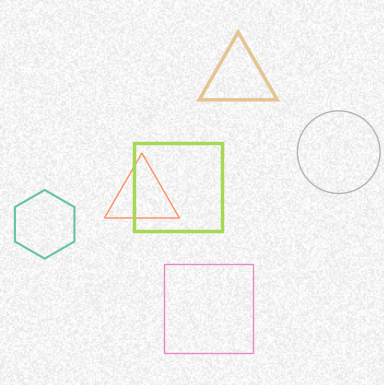[{"shape": "hexagon", "thickness": 1.5, "radius": 0.45, "center": [0.116, 0.417]}, {"shape": "triangle", "thickness": 1, "radius": 0.56, "center": [0.369, 0.49]}, {"shape": "square", "thickness": 1, "radius": 0.58, "center": [0.542, 0.198]}, {"shape": "square", "thickness": 2.5, "radius": 0.57, "center": [0.463, 0.515]}, {"shape": "triangle", "thickness": 2.5, "radius": 0.59, "center": [0.619, 0.799]}, {"shape": "circle", "thickness": 1, "radius": 0.54, "center": [0.88, 0.605]}]